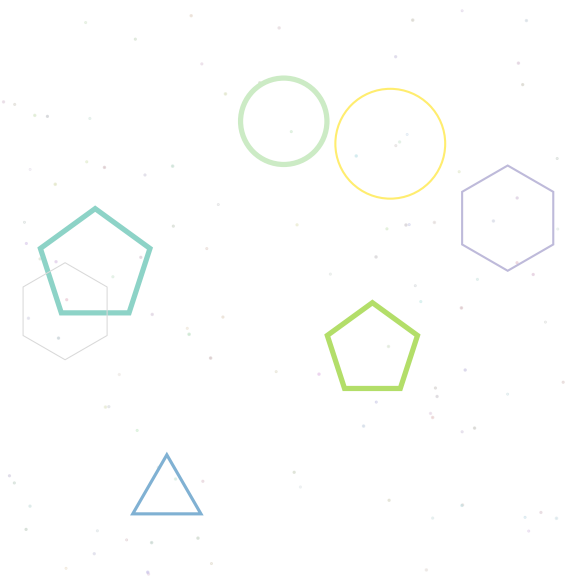[{"shape": "pentagon", "thickness": 2.5, "radius": 0.5, "center": [0.165, 0.538]}, {"shape": "hexagon", "thickness": 1, "radius": 0.46, "center": [0.879, 0.621]}, {"shape": "triangle", "thickness": 1.5, "radius": 0.34, "center": [0.289, 0.143]}, {"shape": "pentagon", "thickness": 2.5, "radius": 0.41, "center": [0.645, 0.393]}, {"shape": "hexagon", "thickness": 0.5, "radius": 0.42, "center": [0.113, 0.46]}, {"shape": "circle", "thickness": 2.5, "radius": 0.37, "center": [0.491, 0.789]}, {"shape": "circle", "thickness": 1, "radius": 0.48, "center": [0.676, 0.75]}]